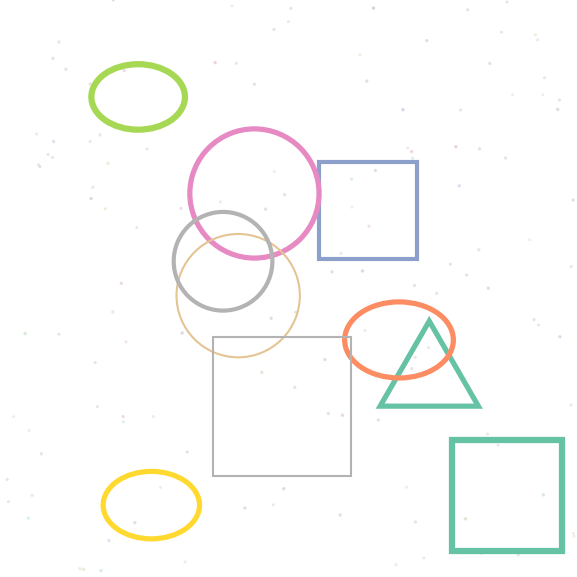[{"shape": "square", "thickness": 3, "radius": 0.48, "center": [0.878, 0.142]}, {"shape": "triangle", "thickness": 2.5, "radius": 0.49, "center": [0.743, 0.345]}, {"shape": "oval", "thickness": 2.5, "radius": 0.47, "center": [0.691, 0.41]}, {"shape": "square", "thickness": 2, "radius": 0.42, "center": [0.637, 0.635]}, {"shape": "circle", "thickness": 2.5, "radius": 0.56, "center": [0.441, 0.664]}, {"shape": "oval", "thickness": 3, "radius": 0.41, "center": [0.239, 0.831]}, {"shape": "oval", "thickness": 2.5, "radius": 0.42, "center": [0.262, 0.124]}, {"shape": "circle", "thickness": 1, "radius": 0.53, "center": [0.412, 0.487]}, {"shape": "circle", "thickness": 2, "radius": 0.43, "center": [0.386, 0.547]}, {"shape": "square", "thickness": 1, "radius": 0.6, "center": [0.489, 0.295]}]